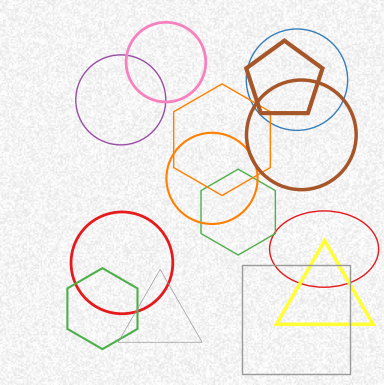[{"shape": "circle", "thickness": 2, "radius": 0.66, "center": [0.317, 0.317]}, {"shape": "oval", "thickness": 1, "radius": 0.71, "center": [0.842, 0.353]}, {"shape": "circle", "thickness": 1, "radius": 0.66, "center": [0.771, 0.793]}, {"shape": "hexagon", "thickness": 1.5, "radius": 0.53, "center": [0.266, 0.198]}, {"shape": "hexagon", "thickness": 1, "radius": 0.56, "center": [0.619, 0.449]}, {"shape": "circle", "thickness": 1, "radius": 0.58, "center": [0.314, 0.741]}, {"shape": "circle", "thickness": 1.5, "radius": 0.59, "center": [0.551, 0.537]}, {"shape": "hexagon", "thickness": 1, "radius": 0.72, "center": [0.577, 0.637]}, {"shape": "triangle", "thickness": 2.5, "radius": 0.72, "center": [0.844, 0.23]}, {"shape": "pentagon", "thickness": 3, "radius": 0.52, "center": [0.739, 0.79]}, {"shape": "circle", "thickness": 2.5, "radius": 0.71, "center": [0.783, 0.65]}, {"shape": "circle", "thickness": 2, "radius": 0.52, "center": [0.431, 0.839]}, {"shape": "square", "thickness": 1, "radius": 0.71, "center": [0.769, 0.171]}, {"shape": "triangle", "thickness": 0.5, "radius": 0.63, "center": [0.416, 0.174]}]